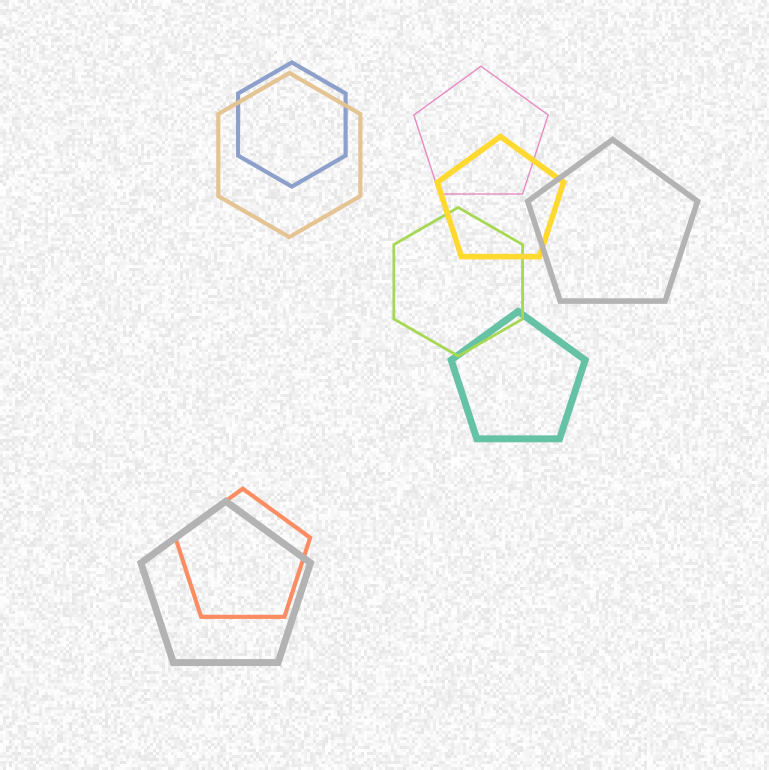[{"shape": "pentagon", "thickness": 2.5, "radius": 0.46, "center": [0.673, 0.504]}, {"shape": "pentagon", "thickness": 1.5, "radius": 0.46, "center": [0.315, 0.273]}, {"shape": "hexagon", "thickness": 1.5, "radius": 0.4, "center": [0.379, 0.838]}, {"shape": "pentagon", "thickness": 0.5, "radius": 0.46, "center": [0.625, 0.822]}, {"shape": "hexagon", "thickness": 1, "radius": 0.48, "center": [0.595, 0.634]}, {"shape": "pentagon", "thickness": 2, "radius": 0.43, "center": [0.65, 0.736]}, {"shape": "hexagon", "thickness": 1.5, "radius": 0.53, "center": [0.376, 0.799]}, {"shape": "pentagon", "thickness": 2, "radius": 0.58, "center": [0.796, 0.703]}, {"shape": "pentagon", "thickness": 2.5, "radius": 0.58, "center": [0.293, 0.233]}]